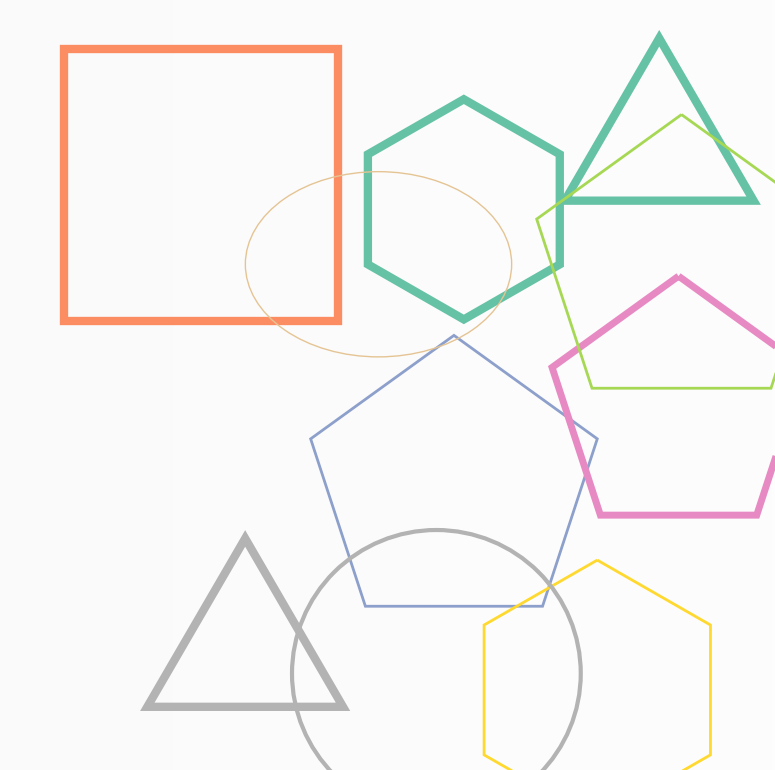[{"shape": "hexagon", "thickness": 3, "radius": 0.71, "center": [0.598, 0.728]}, {"shape": "triangle", "thickness": 3, "radius": 0.7, "center": [0.851, 0.81]}, {"shape": "square", "thickness": 3, "radius": 0.88, "center": [0.26, 0.76]}, {"shape": "pentagon", "thickness": 1, "radius": 0.97, "center": [0.586, 0.37]}, {"shape": "pentagon", "thickness": 2.5, "radius": 0.86, "center": [0.876, 0.47]}, {"shape": "pentagon", "thickness": 1, "radius": 0.98, "center": [0.879, 0.655]}, {"shape": "hexagon", "thickness": 1, "radius": 0.84, "center": [0.771, 0.104]}, {"shape": "oval", "thickness": 0.5, "radius": 0.86, "center": [0.488, 0.657]}, {"shape": "triangle", "thickness": 3, "radius": 0.73, "center": [0.316, 0.155]}, {"shape": "circle", "thickness": 1.5, "radius": 0.93, "center": [0.563, 0.125]}]